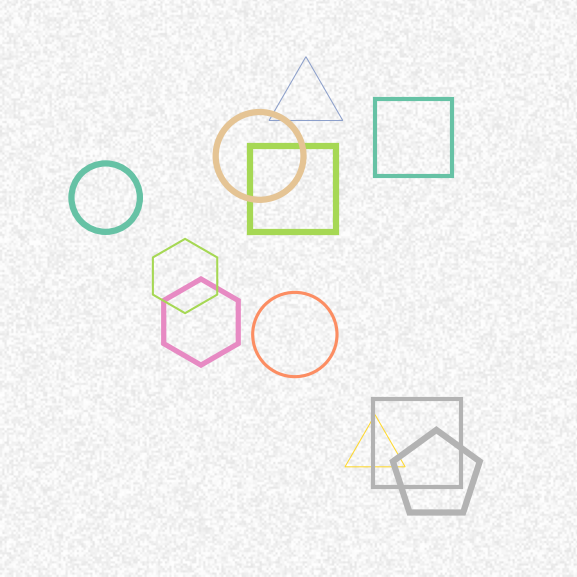[{"shape": "square", "thickness": 2, "radius": 0.33, "center": [0.716, 0.761]}, {"shape": "circle", "thickness": 3, "radius": 0.3, "center": [0.183, 0.657]}, {"shape": "circle", "thickness": 1.5, "radius": 0.36, "center": [0.511, 0.42]}, {"shape": "triangle", "thickness": 0.5, "radius": 0.37, "center": [0.53, 0.827]}, {"shape": "hexagon", "thickness": 2.5, "radius": 0.37, "center": [0.348, 0.441]}, {"shape": "hexagon", "thickness": 1, "radius": 0.32, "center": [0.32, 0.521]}, {"shape": "square", "thickness": 3, "radius": 0.37, "center": [0.507, 0.673]}, {"shape": "triangle", "thickness": 0.5, "radius": 0.3, "center": [0.649, 0.221]}, {"shape": "circle", "thickness": 3, "radius": 0.38, "center": [0.45, 0.729]}, {"shape": "square", "thickness": 2, "radius": 0.38, "center": [0.721, 0.232]}, {"shape": "pentagon", "thickness": 3, "radius": 0.4, "center": [0.756, 0.176]}]